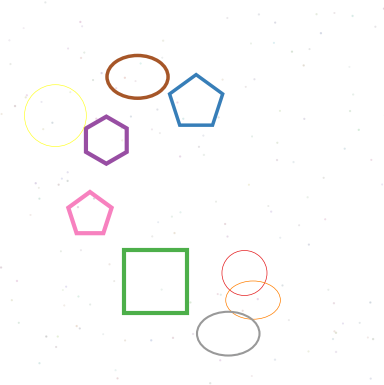[{"shape": "circle", "thickness": 0.5, "radius": 0.29, "center": [0.635, 0.291]}, {"shape": "pentagon", "thickness": 2.5, "radius": 0.36, "center": [0.509, 0.734]}, {"shape": "square", "thickness": 3, "radius": 0.41, "center": [0.403, 0.269]}, {"shape": "hexagon", "thickness": 3, "radius": 0.31, "center": [0.276, 0.636]}, {"shape": "oval", "thickness": 0.5, "radius": 0.35, "center": [0.657, 0.22]}, {"shape": "circle", "thickness": 0.5, "radius": 0.4, "center": [0.144, 0.7]}, {"shape": "oval", "thickness": 2.5, "radius": 0.4, "center": [0.357, 0.8]}, {"shape": "pentagon", "thickness": 3, "radius": 0.3, "center": [0.234, 0.442]}, {"shape": "oval", "thickness": 1.5, "radius": 0.41, "center": [0.593, 0.133]}]